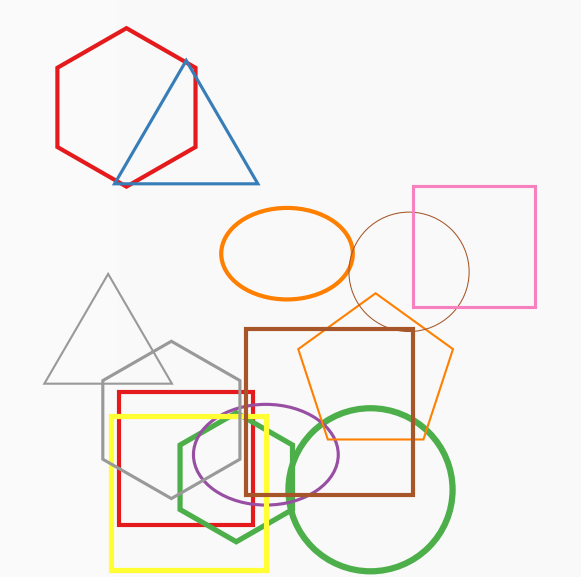[{"shape": "hexagon", "thickness": 2, "radius": 0.69, "center": [0.218, 0.813]}, {"shape": "square", "thickness": 2, "radius": 0.58, "center": [0.32, 0.205]}, {"shape": "triangle", "thickness": 1.5, "radius": 0.71, "center": [0.32, 0.752]}, {"shape": "hexagon", "thickness": 2.5, "radius": 0.56, "center": [0.406, 0.173]}, {"shape": "circle", "thickness": 3, "radius": 0.71, "center": [0.637, 0.151]}, {"shape": "oval", "thickness": 1.5, "radius": 0.62, "center": [0.457, 0.212]}, {"shape": "pentagon", "thickness": 1, "radius": 0.7, "center": [0.646, 0.351]}, {"shape": "oval", "thickness": 2, "radius": 0.57, "center": [0.494, 0.56]}, {"shape": "square", "thickness": 2.5, "radius": 0.67, "center": [0.324, 0.146]}, {"shape": "circle", "thickness": 0.5, "radius": 0.52, "center": [0.704, 0.528]}, {"shape": "square", "thickness": 2, "radius": 0.72, "center": [0.568, 0.285]}, {"shape": "square", "thickness": 1.5, "radius": 0.52, "center": [0.816, 0.572]}, {"shape": "hexagon", "thickness": 1.5, "radius": 0.68, "center": [0.295, 0.272]}, {"shape": "triangle", "thickness": 1, "radius": 0.63, "center": [0.186, 0.398]}]